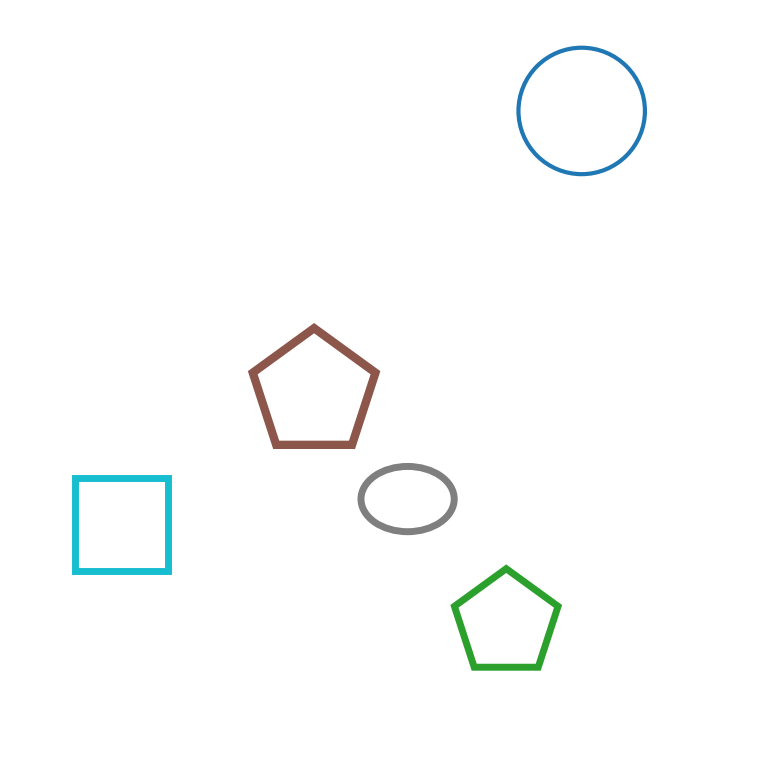[{"shape": "circle", "thickness": 1.5, "radius": 0.41, "center": [0.755, 0.856]}, {"shape": "pentagon", "thickness": 2.5, "radius": 0.35, "center": [0.657, 0.191]}, {"shape": "pentagon", "thickness": 3, "radius": 0.42, "center": [0.408, 0.49]}, {"shape": "oval", "thickness": 2.5, "radius": 0.3, "center": [0.529, 0.352]}, {"shape": "square", "thickness": 2.5, "radius": 0.3, "center": [0.158, 0.319]}]